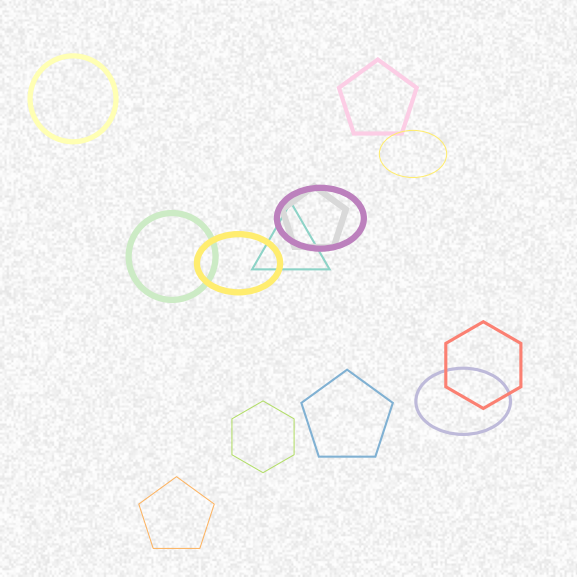[{"shape": "triangle", "thickness": 1, "radius": 0.39, "center": [0.504, 0.571]}, {"shape": "circle", "thickness": 2.5, "radius": 0.37, "center": [0.126, 0.828]}, {"shape": "oval", "thickness": 1.5, "radius": 0.41, "center": [0.802, 0.304]}, {"shape": "hexagon", "thickness": 1.5, "radius": 0.38, "center": [0.837, 0.367]}, {"shape": "pentagon", "thickness": 1, "radius": 0.42, "center": [0.601, 0.276]}, {"shape": "pentagon", "thickness": 0.5, "radius": 0.34, "center": [0.306, 0.105]}, {"shape": "hexagon", "thickness": 0.5, "radius": 0.31, "center": [0.455, 0.243]}, {"shape": "pentagon", "thickness": 2, "radius": 0.35, "center": [0.654, 0.825]}, {"shape": "pentagon", "thickness": 3, "radius": 0.29, "center": [0.544, 0.619]}, {"shape": "oval", "thickness": 3, "radius": 0.38, "center": [0.555, 0.621]}, {"shape": "circle", "thickness": 3, "radius": 0.38, "center": [0.298, 0.555]}, {"shape": "oval", "thickness": 3, "radius": 0.36, "center": [0.413, 0.543]}, {"shape": "oval", "thickness": 0.5, "radius": 0.29, "center": [0.715, 0.733]}]